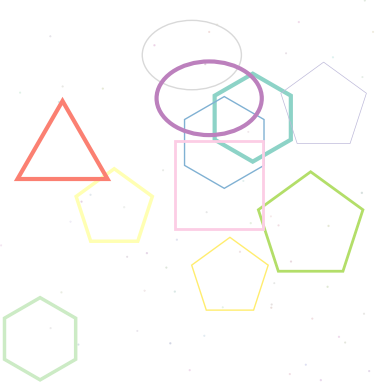[{"shape": "hexagon", "thickness": 3, "radius": 0.57, "center": [0.656, 0.694]}, {"shape": "pentagon", "thickness": 2.5, "radius": 0.52, "center": [0.297, 0.458]}, {"shape": "pentagon", "thickness": 0.5, "radius": 0.58, "center": [0.841, 0.722]}, {"shape": "triangle", "thickness": 3, "radius": 0.68, "center": [0.162, 0.603]}, {"shape": "hexagon", "thickness": 1, "radius": 0.6, "center": [0.583, 0.63]}, {"shape": "pentagon", "thickness": 2, "radius": 0.71, "center": [0.807, 0.411]}, {"shape": "square", "thickness": 2, "radius": 0.57, "center": [0.569, 0.519]}, {"shape": "oval", "thickness": 1, "radius": 0.64, "center": [0.498, 0.857]}, {"shape": "oval", "thickness": 3, "radius": 0.68, "center": [0.543, 0.745]}, {"shape": "hexagon", "thickness": 2.5, "radius": 0.53, "center": [0.104, 0.12]}, {"shape": "pentagon", "thickness": 1, "radius": 0.52, "center": [0.597, 0.279]}]